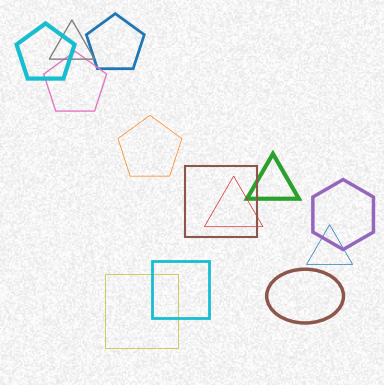[{"shape": "pentagon", "thickness": 2, "radius": 0.4, "center": [0.299, 0.886]}, {"shape": "triangle", "thickness": 0.5, "radius": 0.34, "center": [0.856, 0.348]}, {"shape": "pentagon", "thickness": 0.5, "radius": 0.44, "center": [0.389, 0.613]}, {"shape": "triangle", "thickness": 3, "radius": 0.39, "center": [0.709, 0.523]}, {"shape": "triangle", "thickness": 0.5, "radius": 0.44, "center": [0.607, 0.455]}, {"shape": "hexagon", "thickness": 2.5, "radius": 0.45, "center": [0.891, 0.443]}, {"shape": "square", "thickness": 1.5, "radius": 0.46, "center": [0.574, 0.477]}, {"shape": "oval", "thickness": 2.5, "radius": 0.5, "center": [0.792, 0.231]}, {"shape": "pentagon", "thickness": 1, "radius": 0.43, "center": [0.195, 0.781]}, {"shape": "triangle", "thickness": 1, "radius": 0.34, "center": [0.187, 0.88]}, {"shape": "square", "thickness": 0.5, "radius": 0.48, "center": [0.368, 0.191]}, {"shape": "pentagon", "thickness": 3, "radius": 0.4, "center": [0.118, 0.86]}, {"shape": "square", "thickness": 2, "radius": 0.37, "center": [0.47, 0.247]}]